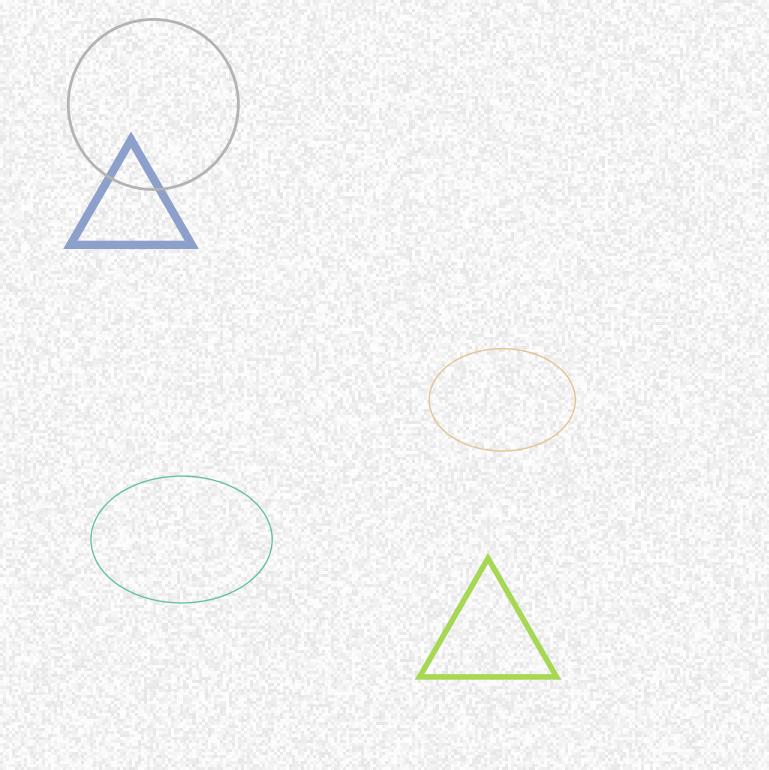[{"shape": "oval", "thickness": 0.5, "radius": 0.59, "center": [0.236, 0.299]}, {"shape": "triangle", "thickness": 3, "radius": 0.46, "center": [0.17, 0.728]}, {"shape": "triangle", "thickness": 2, "radius": 0.51, "center": [0.634, 0.172]}, {"shape": "oval", "thickness": 0.5, "radius": 0.47, "center": [0.652, 0.481]}, {"shape": "circle", "thickness": 1, "radius": 0.55, "center": [0.199, 0.864]}]